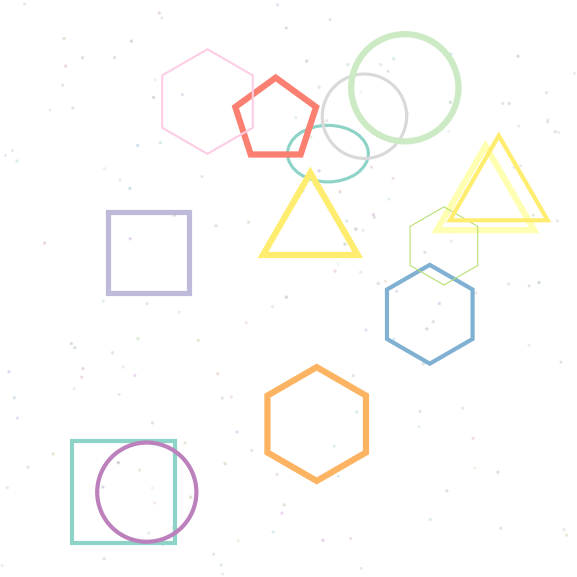[{"shape": "square", "thickness": 2, "radius": 0.44, "center": [0.214, 0.147]}, {"shape": "oval", "thickness": 1.5, "radius": 0.35, "center": [0.568, 0.733]}, {"shape": "triangle", "thickness": 3, "radius": 0.49, "center": [0.841, 0.649]}, {"shape": "square", "thickness": 2.5, "radius": 0.35, "center": [0.257, 0.562]}, {"shape": "pentagon", "thickness": 3, "radius": 0.37, "center": [0.477, 0.791]}, {"shape": "hexagon", "thickness": 2, "radius": 0.43, "center": [0.744, 0.455]}, {"shape": "hexagon", "thickness": 3, "radius": 0.49, "center": [0.548, 0.265]}, {"shape": "hexagon", "thickness": 0.5, "radius": 0.34, "center": [0.769, 0.573]}, {"shape": "hexagon", "thickness": 1, "radius": 0.45, "center": [0.359, 0.823]}, {"shape": "circle", "thickness": 1.5, "radius": 0.37, "center": [0.631, 0.798]}, {"shape": "circle", "thickness": 2, "radius": 0.43, "center": [0.254, 0.147]}, {"shape": "circle", "thickness": 3, "radius": 0.46, "center": [0.701, 0.847]}, {"shape": "triangle", "thickness": 3, "radius": 0.47, "center": [0.537, 0.605]}, {"shape": "triangle", "thickness": 2, "radius": 0.49, "center": [0.864, 0.667]}]